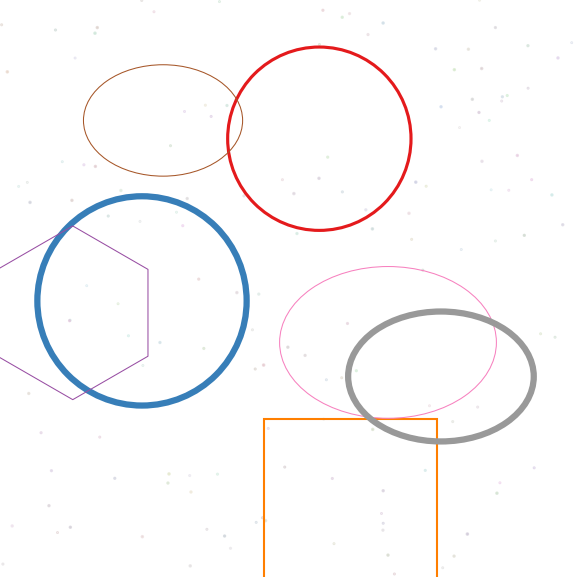[{"shape": "circle", "thickness": 1.5, "radius": 0.79, "center": [0.553, 0.759]}, {"shape": "circle", "thickness": 3, "radius": 0.91, "center": [0.246, 0.478]}, {"shape": "hexagon", "thickness": 0.5, "radius": 0.75, "center": [0.126, 0.457]}, {"shape": "square", "thickness": 1, "radius": 0.75, "center": [0.607, 0.124]}, {"shape": "oval", "thickness": 0.5, "radius": 0.69, "center": [0.282, 0.791]}, {"shape": "oval", "thickness": 0.5, "radius": 0.94, "center": [0.672, 0.406]}, {"shape": "oval", "thickness": 3, "radius": 0.8, "center": [0.764, 0.347]}]